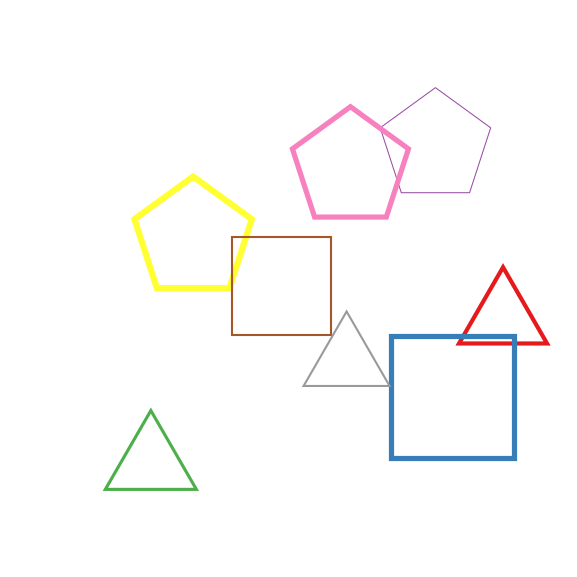[{"shape": "triangle", "thickness": 2, "radius": 0.44, "center": [0.871, 0.448]}, {"shape": "square", "thickness": 2.5, "radius": 0.53, "center": [0.783, 0.311]}, {"shape": "triangle", "thickness": 1.5, "radius": 0.46, "center": [0.261, 0.197]}, {"shape": "pentagon", "thickness": 0.5, "radius": 0.5, "center": [0.754, 0.747]}, {"shape": "pentagon", "thickness": 3, "radius": 0.53, "center": [0.334, 0.587]}, {"shape": "square", "thickness": 1, "radius": 0.43, "center": [0.488, 0.504]}, {"shape": "pentagon", "thickness": 2.5, "radius": 0.53, "center": [0.607, 0.709]}, {"shape": "triangle", "thickness": 1, "radius": 0.43, "center": [0.6, 0.374]}]